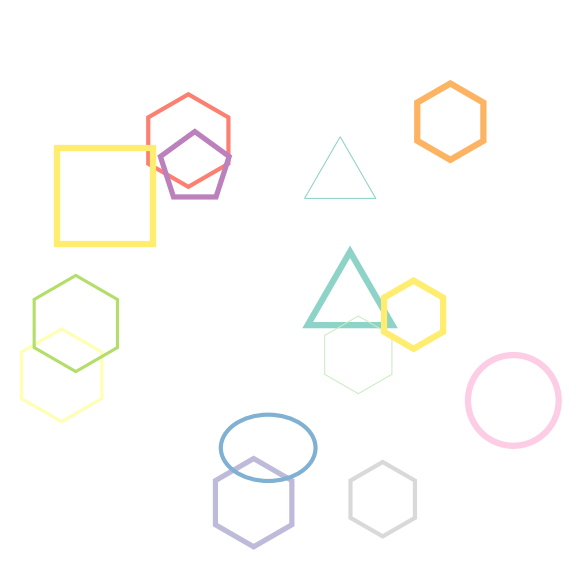[{"shape": "triangle", "thickness": 0.5, "radius": 0.36, "center": [0.589, 0.691]}, {"shape": "triangle", "thickness": 3, "radius": 0.42, "center": [0.606, 0.478]}, {"shape": "hexagon", "thickness": 1.5, "radius": 0.4, "center": [0.107, 0.349]}, {"shape": "hexagon", "thickness": 2.5, "radius": 0.38, "center": [0.439, 0.129]}, {"shape": "hexagon", "thickness": 2, "radius": 0.4, "center": [0.326, 0.756]}, {"shape": "oval", "thickness": 2, "radius": 0.41, "center": [0.464, 0.224]}, {"shape": "hexagon", "thickness": 3, "radius": 0.33, "center": [0.78, 0.788]}, {"shape": "hexagon", "thickness": 1.5, "radius": 0.42, "center": [0.131, 0.439]}, {"shape": "circle", "thickness": 3, "radius": 0.39, "center": [0.889, 0.306]}, {"shape": "hexagon", "thickness": 2, "radius": 0.32, "center": [0.663, 0.135]}, {"shape": "pentagon", "thickness": 2.5, "radius": 0.31, "center": [0.337, 0.709]}, {"shape": "hexagon", "thickness": 0.5, "radius": 0.34, "center": [0.62, 0.385]}, {"shape": "hexagon", "thickness": 3, "radius": 0.3, "center": [0.716, 0.454]}, {"shape": "square", "thickness": 3, "radius": 0.41, "center": [0.182, 0.66]}]